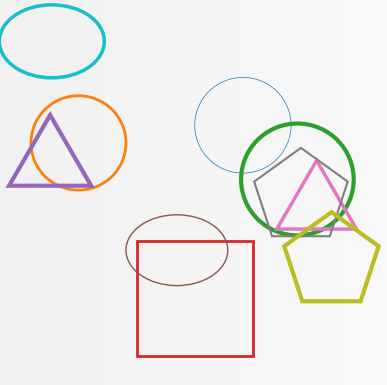[{"shape": "circle", "thickness": 0.5, "radius": 0.62, "center": [0.627, 0.675]}, {"shape": "circle", "thickness": 2, "radius": 0.61, "center": [0.203, 0.629]}, {"shape": "circle", "thickness": 3, "radius": 0.73, "center": [0.767, 0.534]}, {"shape": "square", "thickness": 2, "radius": 0.75, "center": [0.503, 0.224]}, {"shape": "triangle", "thickness": 3, "radius": 0.61, "center": [0.129, 0.579]}, {"shape": "oval", "thickness": 1, "radius": 0.66, "center": [0.456, 0.35]}, {"shape": "triangle", "thickness": 2.5, "radius": 0.59, "center": [0.817, 0.464]}, {"shape": "pentagon", "thickness": 1.5, "radius": 0.63, "center": [0.777, 0.489]}, {"shape": "pentagon", "thickness": 3, "radius": 0.64, "center": [0.855, 0.321]}, {"shape": "oval", "thickness": 2.5, "radius": 0.68, "center": [0.134, 0.893]}]